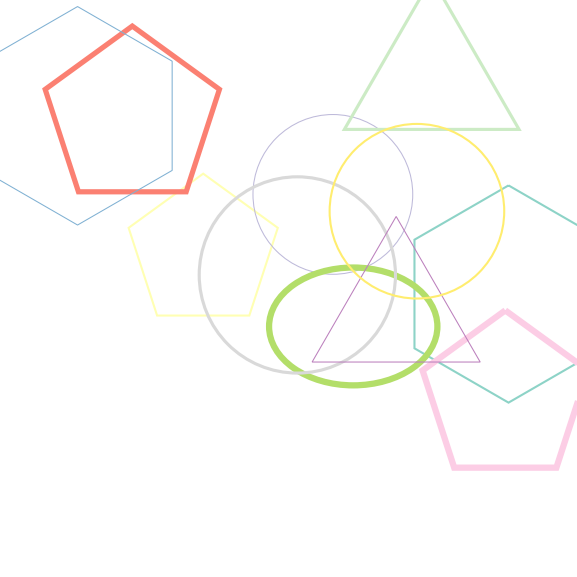[{"shape": "hexagon", "thickness": 1, "radius": 0.94, "center": [0.881, 0.49]}, {"shape": "pentagon", "thickness": 1, "radius": 0.68, "center": [0.352, 0.563]}, {"shape": "circle", "thickness": 0.5, "radius": 0.69, "center": [0.576, 0.662]}, {"shape": "pentagon", "thickness": 2.5, "radius": 0.79, "center": [0.229, 0.795]}, {"shape": "hexagon", "thickness": 0.5, "radius": 0.95, "center": [0.134, 0.799]}, {"shape": "oval", "thickness": 3, "radius": 0.73, "center": [0.612, 0.434]}, {"shape": "pentagon", "thickness": 3, "radius": 0.75, "center": [0.875, 0.311]}, {"shape": "circle", "thickness": 1.5, "radius": 0.85, "center": [0.515, 0.523]}, {"shape": "triangle", "thickness": 0.5, "radius": 0.84, "center": [0.686, 0.456]}, {"shape": "triangle", "thickness": 1.5, "radius": 0.87, "center": [0.748, 0.862]}, {"shape": "circle", "thickness": 1, "radius": 0.76, "center": [0.722, 0.633]}]